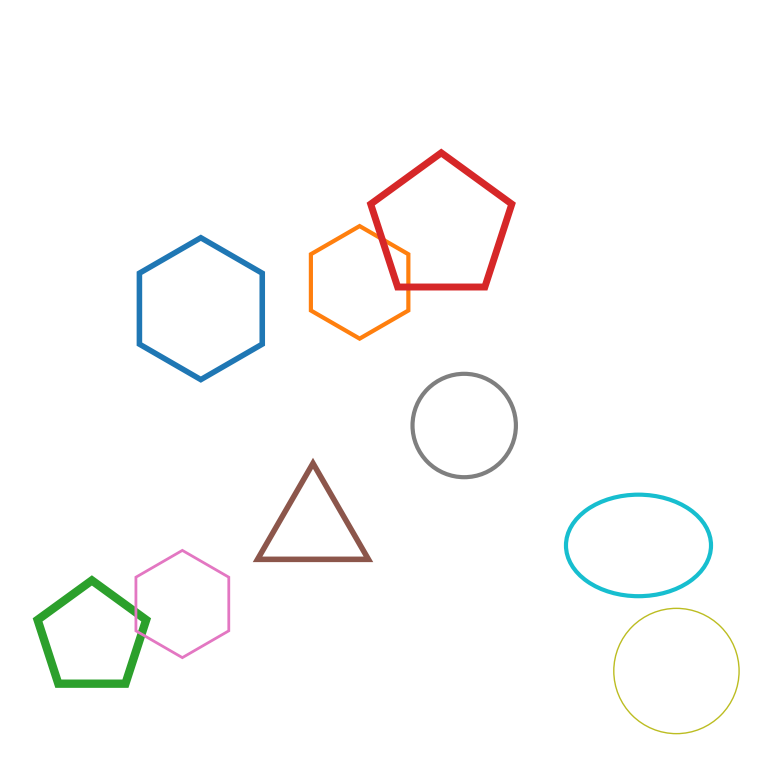[{"shape": "hexagon", "thickness": 2, "radius": 0.46, "center": [0.261, 0.599]}, {"shape": "hexagon", "thickness": 1.5, "radius": 0.37, "center": [0.467, 0.633]}, {"shape": "pentagon", "thickness": 3, "radius": 0.37, "center": [0.119, 0.172]}, {"shape": "pentagon", "thickness": 2.5, "radius": 0.48, "center": [0.573, 0.705]}, {"shape": "triangle", "thickness": 2, "radius": 0.42, "center": [0.406, 0.315]}, {"shape": "hexagon", "thickness": 1, "radius": 0.35, "center": [0.237, 0.216]}, {"shape": "circle", "thickness": 1.5, "radius": 0.34, "center": [0.603, 0.447]}, {"shape": "circle", "thickness": 0.5, "radius": 0.41, "center": [0.878, 0.129]}, {"shape": "oval", "thickness": 1.5, "radius": 0.47, "center": [0.829, 0.292]}]